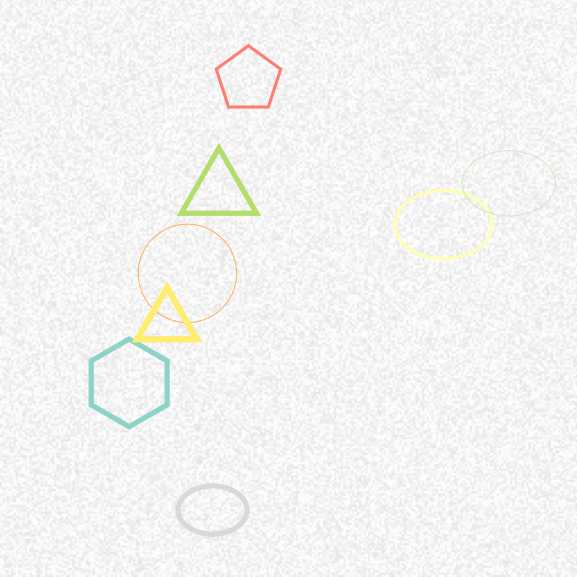[{"shape": "hexagon", "thickness": 2.5, "radius": 0.38, "center": [0.224, 0.336]}, {"shape": "oval", "thickness": 1.5, "radius": 0.42, "center": [0.768, 0.61]}, {"shape": "pentagon", "thickness": 1.5, "radius": 0.29, "center": [0.43, 0.861]}, {"shape": "circle", "thickness": 0.5, "radius": 0.43, "center": [0.325, 0.526]}, {"shape": "triangle", "thickness": 2.5, "radius": 0.38, "center": [0.379, 0.667]}, {"shape": "oval", "thickness": 2.5, "radius": 0.3, "center": [0.368, 0.116]}, {"shape": "oval", "thickness": 0.5, "radius": 0.4, "center": [0.881, 0.682]}, {"shape": "triangle", "thickness": 3, "radius": 0.3, "center": [0.289, 0.441]}]